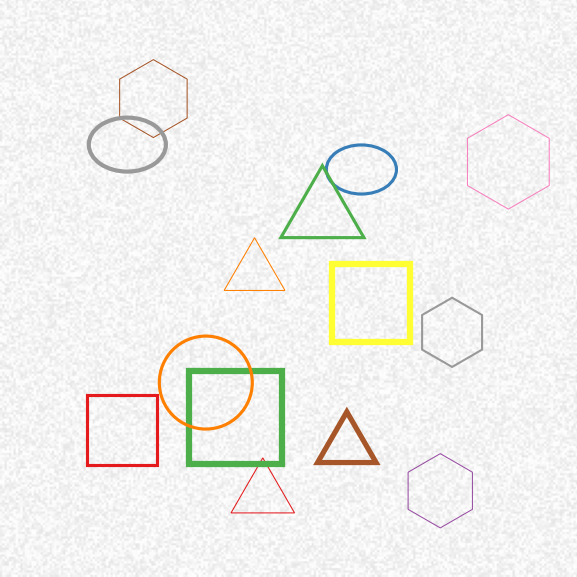[{"shape": "square", "thickness": 1.5, "radius": 0.3, "center": [0.211, 0.255]}, {"shape": "triangle", "thickness": 0.5, "radius": 0.32, "center": [0.455, 0.143]}, {"shape": "oval", "thickness": 1.5, "radius": 0.3, "center": [0.626, 0.706]}, {"shape": "triangle", "thickness": 1.5, "radius": 0.42, "center": [0.558, 0.629]}, {"shape": "square", "thickness": 3, "radius": 0.4, "center": [0.408, 0.276]}, {"shape": "hexagon", "thickness": 0.5, "radius": 0.32, "center": [0.762, 0.149]}, {"shape": "triangle", "thickness": 0.5, "radius": 0.3, "center": [0.441, 0.527]}, {"shape": "circle", "thickness": 1.5, "radius": 0.4, "center": [0.356, 0.337]}, {"shape": "square", "thickness": 3, "radius": 0.34, "center": [0.643, 0.474]}, {"shape": "hexagon", "thickness": 0.5, "radius": 0.34, "center": [0.266, 0.828]}, {"shape": "triangle", "thickness": 2.5, "radius": 0.29, "center": [0.601, 0.227]}, {"shape": "hexagon", "thickness": 0.5, "radius": 0.41, "center": [0.88, 0.719]}, {"shape": "oval", "thickness": 2, "radius": 0.33, "center": [0.221, 0.749]}, {"shape": "hexagon", "thickness": 1, "radius": 0.3, "center": [0.783, 0.424]}]